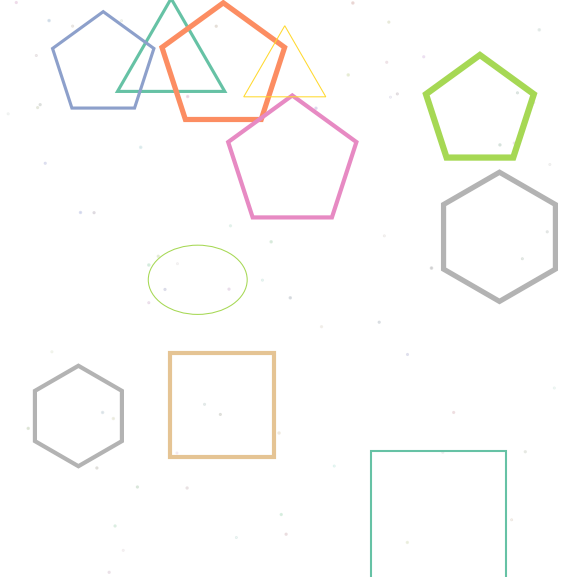[{"shape": "triangle", "thickness": 1.5, "radius": 0.54, "center": [0.296, 0.894]}, {"shape": "square", "thickness": 1, "radius": 0.59, "center": [0.759, 0.1]}, {"shape": "pentagon", "thickness": 2.5, "radius": 0.56, "center": [0.387, 0.883]}, {"shape": "pentagon", "thickness": 1.5, "radius": 0.46, "center": [0.179, 0.887]}, {"shape": "pentagon", "thickness": 2, "radius": 0.58, "center": [0.506, 0.717]}, {"shape": "oval", "thickness": 0.5, "radius": 0.43, "center": [0.342, 0.515]}, {"shape": "pentagon", "thickness": 3, "radius": 0.49, "center": [0.831, 0.806]}, {"shape": "triangle", "thickness": 0.5, "radius": 0.41, "center": [0.493, 0.873]}, {"shape": "square", "thickness": 2, "radius": 0.45, "center": [0.384, 0.298]}, {"shape": "hexagon", "thickness": 2.5, "radius": 0.56, "center": [0.865, 0.589]}, {"shape": "hexagon", "thickness": 2, "radius": 0.43, "center": [0.136, 0.279]}]